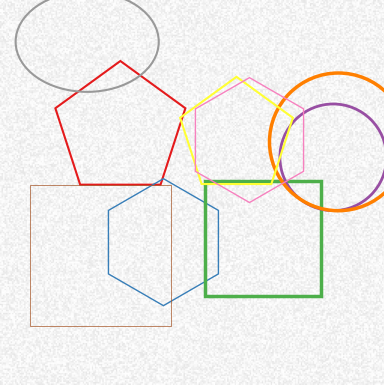[{"shape": "pentagon", "thickness": 1.5, "radius": 0.89, "center": [0.313, 0.664]}, {"shape": "hexagon", "thickness": 1, "radius": 0.82, "center": [0.424, 0.371]}, {"shape": "square", "thickness": 2.5, "radius": 0.75, "center": [0.684, 0.381]}, {"shape": "circle", "thickness": 2, "radius": 0.69, "center": [0.865, 0.591]}, {"shape": "circle", "thickness": 2.5, "radius": 0.89, "center": [0.879, 0.632]}, {"shape": "pentagon", "thickness": 1.5, "radius": 0.77, "center": [0.614, 0.647]}, {"shape": "square", "thickness": 0.5, "radius": 0.92, "center": [0.26, 0.335]}, {"shape": "hexagon", "thickness": 1, "radius": 0.81, "center": [0.648, 0.636]}, {"shape": "oval", "thickness": 1.5, "radius": 0.93, "center": [0.226, 0.892]}]